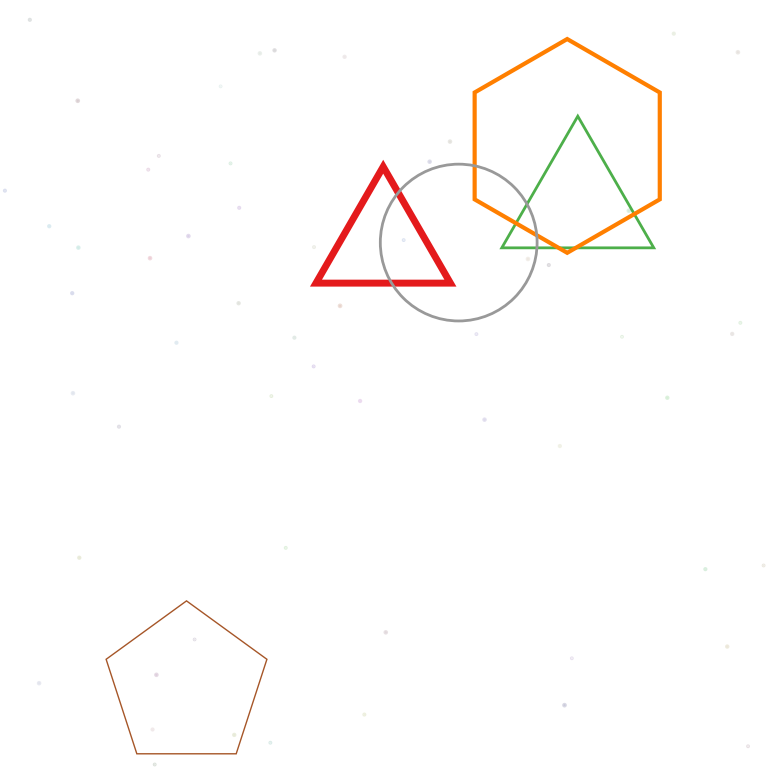[{"shape": "triangle", "thickness": 2.5, "radius": 0.5, "center": [0.498, 0.683]}, {"shape": "triangle", "thickness": 1, "radius": 0.57, "center": [0.75, 0.735]}, {"shape": "hexagon", "thickness": 1.5, "radius": 0.69, "center": [0.737, 0.81]}, {"shape": "pentagon", "thickness": 0.5, "radius": 0.55, "center": [0.242, 0.11]}, {"shape": "circle", "thickness": 1, "radius": 0.51, "center": [0.596, 0.685]}]